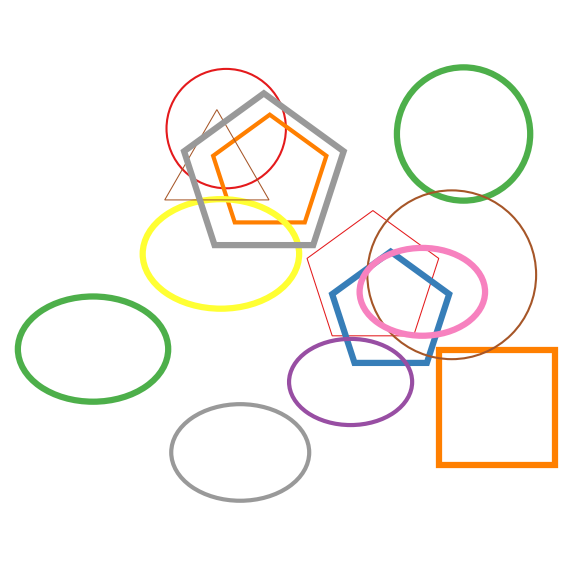[{"shape": "pentagon", "thickness": 0.5, "radius": 0.6, "center": [0.646, 0.515]}, {"shape": "circle", "thickness": 1, "radius": 0.52, "center": [0.392, 0.776]}, {"shape": "pentagon", "thickness": 3, "radius": 0.53, "center": [0.677, 0.457]}, {"shape": "circle", "thickness": 3, "radius": 0.58, "center": [0.803, 0.767]}, {"shape": "oval", "thickness": 3, "radius": 0.65, "center": [0.161, 0.395]}, {"shape": "oval", "thickness": 2, "radius": 0.53, "center": [0.607, 0.338]}, {"shape": "pentagon", "thickness": 2, "radius": 0.52, "center": [0.467, 0.697]}, {"shape": "square", "thickness": 3, "radius": 0.5, "center": [0.861, 0.294]}, {"shape": "oval", "thickness": 3, "radius": 0.68, "center": [0.383, 0.559]}, {"shape": "triangle", "thickness": 0.5, "radius": 0.52, "center": [0.376, 0.705]}, {"shape": "circle", "thickness": 1, "radius": 0.73, "center": [0.782, 0.523]}, {"shape": "oval", "thickness": 3, "radius": 0.54, "center": [0.731, 0.494]}, {"shape": "pentagon", "thickness": 3, "radius": 0.73, "center": [0.457, 0.692]}, {"shape": "oval", "thickness": 2, "radius": 0.6, "center": [0.416, 0.216]}]